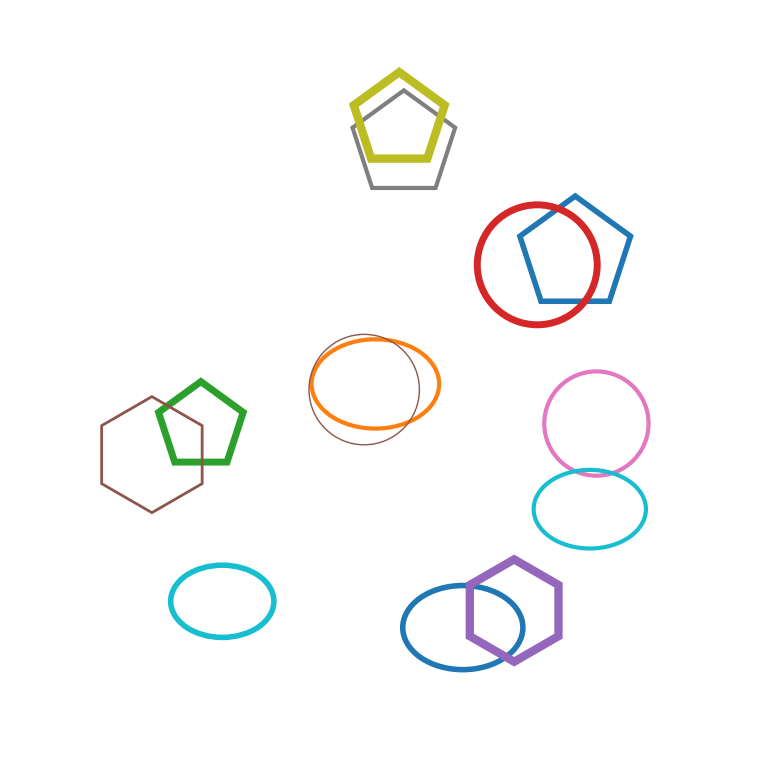[{"shape": "pentagon", "thickness": 2, "radius": 0.38, "center": [0.747, 0.67]}, {"shape": "oval", "thickness": 2, "radius": 0.39, "center": [0.601, 0.185]}, {"shape": "oval", "thickness": 1.5, "radius": 0.41, "center": [0.488, 0.501]}, {"shape": "pentagon", "thickness": 2.5, "radius": 0.29, "center": [0.261, 0.447]}, {"shape": "circle", "thickness": 2.5, "radius": 0.39, "center": [0.698, 0.656]}, {"shape": "hexagon", "thickness": 3, "radius": 0.33, "center": [0.668, 0.207]}, {"shape": "hexagon", "thickness": 1, "radius": 0.38, "center": [0.197, 0.41]}, {"shape": "circle", "thickness": 0.5, "radius": 0.36, "center": [0.473, 0.494]}, {"shape": "circle", "thickness": 1.5, "radius": 0.34, "center": [0.775, 0.45]}, {"shape": "pentagon", "thickness": 1.5, "radius": 0.35, "center": [0.524, 0.813]}, {"shape": "pentagon", "thickness": 3, "radius": 0.31, "center": [0.518, 0.844]}, {"shape": "oval", "thickness": 1.5, "radius": 0.36, "center": [0.766, 0.339]}, {"shape": "oval", "thickness": 2, "radius": 0.34, "center": [0.289, 0.219]}]